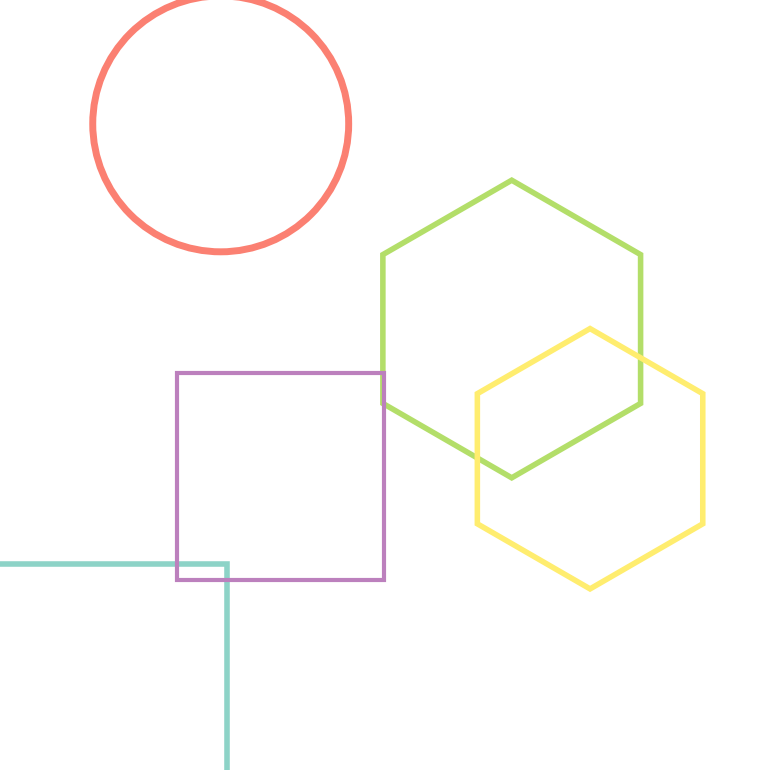[{"shape": "square", "thickness": 2, "radius": 0.8, "center": [0.135, 0.108]}, {"shape": "circle", "thickness": 2.5, "radius": 0.83, "center": [0.287, 0.839]}, {"shape": "hexagon", "thickness": 2, "radius": 0.97, "center": [0.665, 0.573]}, {"shape": "square", "thickness": 1.5, "radius": 0.67, "center": [0.364, 0.381]}, {"shape": "hexagon", "thickness": 2, "radius": 0.85, "center": [0.766, 0.404]}]